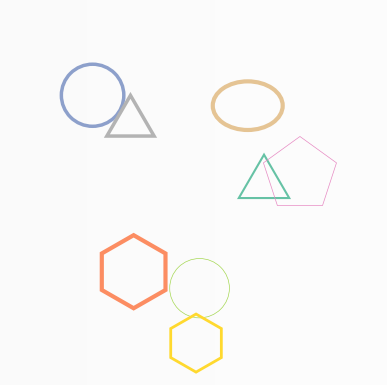[{"shape": "triangle", "thickness": 1.5, "radius": 0.38, "center": [0.681, 0.523]}, {"shape": "hexagon", "thickness": 3, "radius": 0.47, "center": [0.345, 0.294]}, {"shape": "circle", "thickness": 2.5, "radius": 0.4, "center": [0.239, 0.753]}, {"shape": "pentagon", "thickness": 0.5, "radius": 0.5, "center": [0.774, 0.546]}, {"shape": "circle", "thickness": 0.5, "radius": 0.39, "center": [0.515, 0.251]}, {"shape": "hexagon", "thickness": 2, "radius": 0.38, "center": [0.506, 0.109]}, {"shape": "oval", "thickness": 3, "radius": 0.45, "center": [0.639, 0.726]}, {"shape": "triangle", "thickness": 2.5, "radius": 0.35, "center": [0.337, 0.682]}]